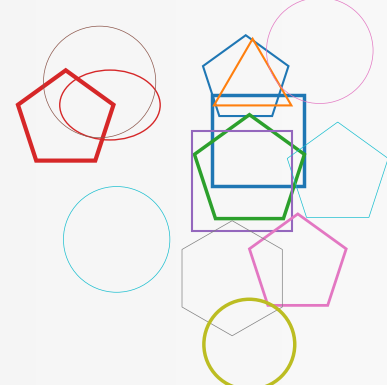[{"shape": "square", "thickness": 2.5, "radius": 0.6, "center": [0.666, 0.635]}, {"shape": "pentagon", "thickness": 1.5, "radius": 0.58, "center": [0.634, 0.792]}, {"shape": "triangle", "thickness": 1.5, "radius": 0.58, "center": [0.652, 0.784]}, {"shape": "pentagon", "thickness": 2.5, "radius": 0.75, "center": [0.644, 0.553]}, {"shape": "pentagon", "thickness": 3, "radius": 0.65, "center": [0.17, 0.688]}, {"shape": "oval", "thickness": 1, "radius": 0.65, "center": [0.284, 0.727]}, {"shape": "square", "thickness": 1.5, "radius": 0.65, "center": [0.624, 0.53]}, {"shape": "circle", "thickness": 0.5, "radius": 0.72, "center": [0.257, 0.787]}, {"shape": "pentagon", "thickness": 2, "radius": 0.66, "center": [0.769, 0.313]}, {"shape": "circle", "thickness": 0.5, "radius": 0.69, "center": [0.825, 0.869]}, {"shape": "hexagon", "thickness": 0.5, "radius": 0.75, "center": [0.599, 0.277]}, {"shape": "circle", "thickness": 2.5, "radius": 0.59, "center": [0.643, 0.105]}, {"shape": "pentagon", "thickness": 0.5, "radius": 0.68, "center": [0.872, 0.546]}, {"shape": "circle", "thickness": 0.5, "radius": 0.69, "center": [0.301, 0.378]}]